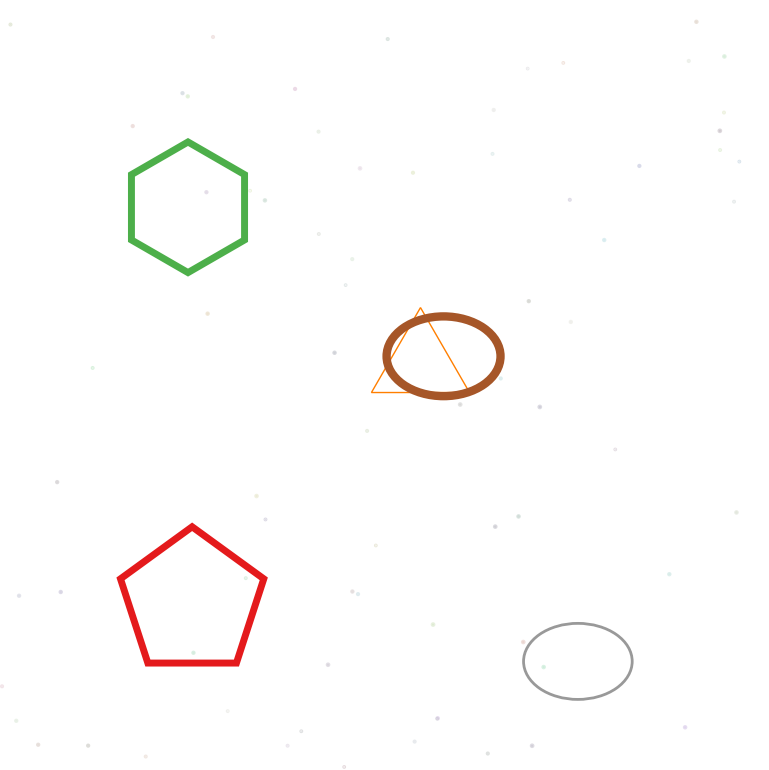[{"shape": "pentagon", "thickness": 2.5, "radius": 0.49, "center": [0.25, 0.218]}, {"shape": "hexagon", "thickness": 2.5, "radius": 0.42, "center": [0.244, 0.731]}, {"shape": "triangle", "thickness": 0.5, "radius": 0.37, "center": [0.546, 0.527]}, {"shape": "oval", "thickness": 3, "radius": 0.37, "center": [0.576, 0.537]}, {"shape": "oval", "thickness": 1, "radius": 0.35, "center": [0.75, 0.141]}]